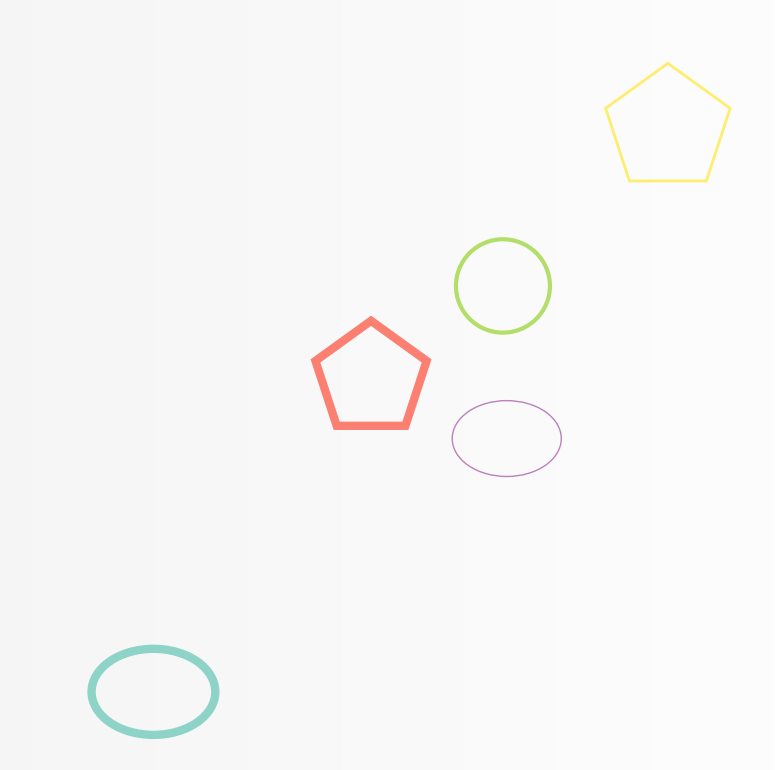[{"shape": "oval", "thickness": 3, "radius": 0.4, "center": [0.198, 0.101]}, {"shape": "pentagon", "thickness": 3, "radius": 0.38, "center": [0.479, 0.508]}, {"shape": "circle", "thickness": 1.5, "radius": 0.3, "center": [0.649, 0.629]}, {"shape": "oval", "thickness": 0.5, "radius": 0.35, "center": [0.654, 0.43]}, {"shape": "pentagon", "thickness": 1, "radius": 0.42, "center": [0.862, 0.833]}]